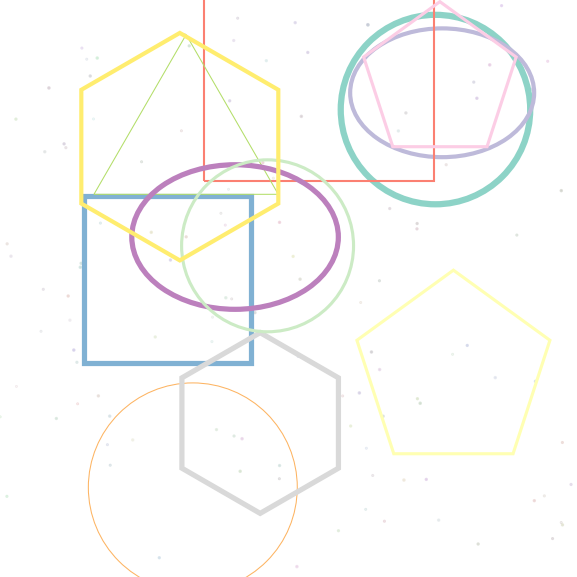[{"shape": "circle", "thickness": 3, "radius": 0.82, "center": [0.754, 0.809]}, {"shape": "pentagon", "thickness": 1.5, "radius": 0.88, "center": [0.785, 0.356]}, {"shape": "oval", "thickness": 2, "radius": 0.8, "center": [0.766, 0.838]}, {"shape": "square", "thickness": 1, "radius": 1.0, "center": [0.552, 0.886]}, {"shape": "square", "thickness": 2.5, "radius": 0.72, "center": [0.29, 0.515]}, {"shape": "circle", "thickness": 0.5, "radius": 0.9, "center": [0.334, 0.155]}, {"shape": "triangle", "thickness": 0.5, "radius": 0.92, "center": [0.322, 0.755]}, {"shape": "pentagon", "thickness": 1.5, "radius": 0.69, "center": [0.762, 0.857]}, {"shape": "hexagon", "thickness": 2.5, "radius": 0.78, "center": [0.451, 0.267]}, {"shape": "oval", "thickness": 2.5, "radius": 0.89, "center": [0.407, 0.589]}, {"shape": "circle", "thickness": 1.5, "radius": 0.74, "center": [0.463, 0.573]}, {"shape": "hexagon", "thickness": 2, "radius": 0.98, "center": [0.311, 0.745]}]